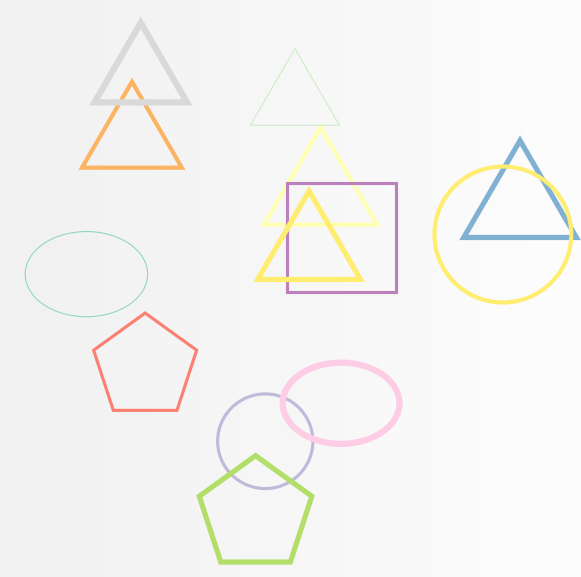[{"shape": "oval", "thickness": 0.5, "radius": 0.53, "center": [0.149, 0.524]}, {"shape": "triangle", "thickness": 2, "radius": 0.56, "center": [0.552, 0.666]}, {"shape": "circle", "thickness": 1.5, "radius": 0.41, "center": [0.456, 0.235]}, {"shape": "pentagon", "thickness": 1.5, "radius": 0.47, "center": [0.25, 0.364]}, {"shape": "triangle", "thickness": 2.5, "radius": 0.56, "center": [0.895, 0.644]}, {"shape": "triangle", "thickness": 2, "radius": 0.5, "center": [0.227, 0.758]}, {"shape": "pentagon", "thickness": 2.5, "radius": 0.51, "center": [0.44, 0.108]}, {"shape": "oval", "thickness": 3, "radius": 0.5, "center": [0.587, 0.301]}, {"shape": "triangle", "thickness": 3, "radius": 0.46, "center": [0.242, 0.868]}, {"shape": "square", "thickness": 1.5, "radius": 0.47, "center": [0.588, 0.588]}, {"shape": "triangle", "thickness": 0.5, "radius": 0.44, "center": [0.507, 0.826]}, {"shape": "circle", "thickness": 2, "radius": 0.59, "center": [0.865, 0.593]}, {"shape": "triangle", "thickness": 2.5, "radius": 0.51, "center": [0.532, 0.566]}]